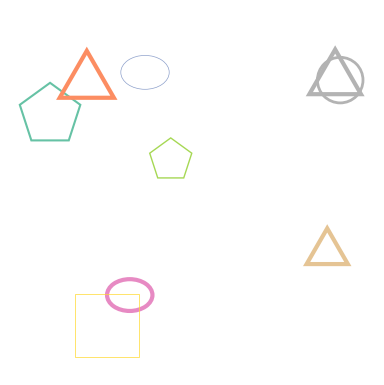[{"shape": "pentagon", "thickness": 1.5, "radius": 0.41, "center": [0.13, 0.702]}, {"shape": "triangle", "thickness": 3, "radius": 0.41, "center": [0.225, 0.787]}, {"shape": "oval", "thickness": 0.5, "radius": 0.31, "center": [0.377, 0.812]}, {"shape": "oval", "thickness": 3, "radius": 0.29, "center": [0.337, 0.234]}, {"shape": "pentagon", "thickness": 1, "radius": 0.29, "center": [0.443, 0.584]}, {"shape": "square", "thickness": 0.5, "radius": 0.41, "center": [0.278, 0.155]}, {"shape": "triangle", "thickness": 3, "radius": 0.31, "center": [0.85, 0.345]}, {"shape": "circle", "thickness": 2, "radius": 0.3, "center": [0.884, 0.792]}, {"shape": "triangle", "thickness": 3, "radius": 0.39, "center": [0.871, 0.794]}]